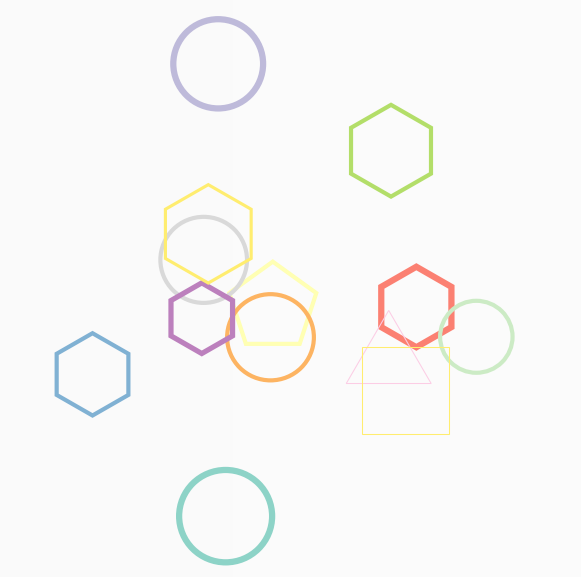[{"shape": "circle", "thickness": 3, "radius": 0.4, "center": [0.388, 0.105]}, {"shape": "pentagon", "thickness": 2, "radius": 0.39, "center": [0.469, 0.467]}, {"shape": "circle", "thickness": 3, "radius": 0.39, "center": [0.375, 0.889]}, {"shape": "hexagon", "thickness": 3, "radius": 0.35, "center": [0.716, 0.468]}, {"shape": "hexagon", "thickness": 2, "radius": 0.36, "center": [0.159, 0.351]}, {"shape": "circle", "thickness": 2, "radius": 0.37, "center": [0.465, 0.415]}, {"shape": "hexagon", "thickness": 2, "radius": 0.4, "center": [0.673, 0.738]}, {"shape": "triangle", "thickness": 0.5, "radius": 0.42, "center": [0.669, 0.377]}, {"shape": "circle", "thickness": 2, "radius": 0.37, "center": [0.35, 0.549]}, {"shape": "hexagon", "thickness": 2.5, "radius": 0.31, "center": [0.347, 0.448]}, {"shape": "circle", "thickness": 2, "radius": 0.31, "center": [0.819, 0.416]}, {"shape": "hexagon", "thickness": 1.5, "radius": 0.43, "center": [0.358, 0.594]}, {"shape": "square", "thickness": 0.5, "radius": 0.37, "center": [0.697, 0.323]}]